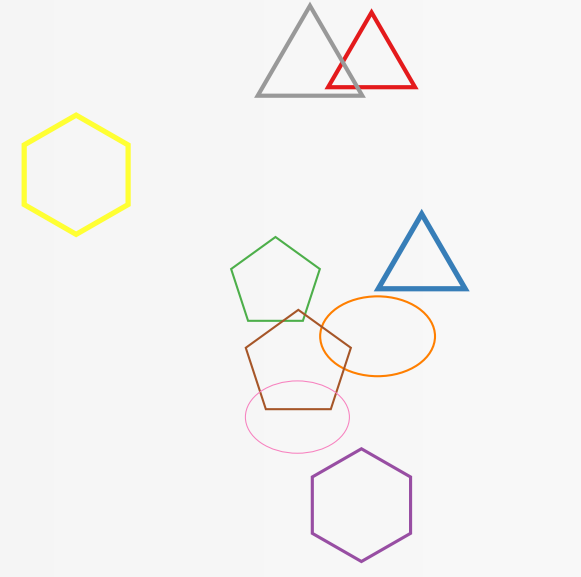[{"shape": "triangle", "thickness": 2, "radius": 0.43, "center": [0.639, 0.891]}, {"shape": "triangle", "thickness": 2.5, "radius": 0.43, "center": [0.726, 0.542]}, {"shape": "pentagon", "thickness": 1, "radius": 0.4, "center": [0.474, 0.509]}, {"shape": "hexagon", "thickness": 1.5, "radius": 0.49, "center": [0.622, 0.124]}, {"shape": "oval", "thickness": 1, "radius": 0.49, "center": [0.65, 0.417]}, {"shape": "hexagon", "thickness": 2.5, "radius": 0.52, "center": [0.131, 0.697]}, {"shape": "pentagon", "thickness": 1, "radius": 0.48, "center": [0.513, 0.368]}, {"shape": "oval", "thickness": 0.5, "radius": 0.45, "center": [0.512, 0.277]}, {"shape": "triangle", "thickness": 2, "radius": 0.52, "center": [0.533, 0.885]}]